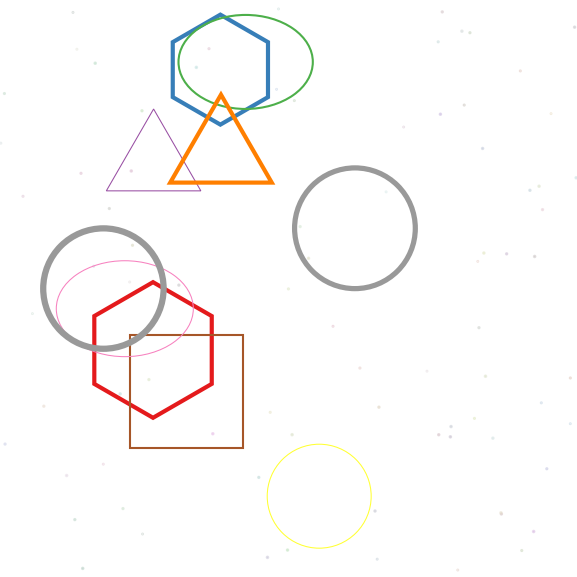[{"shape": "hexagon", "thickness": 2, "radius": 0.59, "center": [0.265, 0.393]}, {"shape": "hexagon", "thickness": 2, "radius": 0.48, "center": [0.382, 0.879]}, {"shape": "oval", "thickness": 1, "radius": 0.58, "center": [0.425, 0.892]}, {"shape": "triangle", "thickness": 0.5, "radius": 0.47, "center": [0.266, 0.716]}, {"shape": "triangle", "thickness": 2, "radius": 0.51, "center": [0.383, 0.734]}, {"shape": "circle", "thickness": 0.5, "radius": 0.45, "center": [0.553, 0.14]}, {"shape": "square", "thickness": 1, "radius": 0.49, "center": [0.323, 0.322]}, {"shape": "oval", "thickness": 0.5, "radius": 0.59, "center": [0.216, 0.465]}, {"shape": "circle", "thickness": 2.5, "radius": 0.52, "center": [0.615, 0.604]}, {"shape": "circle", "thickness": 3, "radius": 0.52, "center": [0.179, 0.499]}]